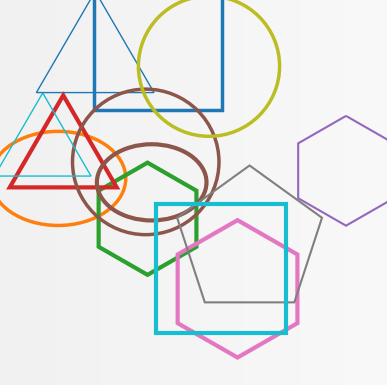[{"shape": "triangle", "thickness": 1, "radius": 0.88, "center": [0.246, 0.847]}, {"shape": "square", "thickness": 2.5, "radius": 0.83, "center": [0.409, 0.879]}, {"shape": "oval", "thickness": 2.5, "radius": 0.87, "center": [0.15, 0.537]}, {"shape": "hexagon", "thickness": 3, "radius": 0.73, "center": [0.381, 0.432]}, {"shape": "triangle", "thickness": 3, "radius": 0.8, "center": [0.163, 0.593]}, {"shape": "hexagon", "thickness": 1.5, "radius": 0.71, "center": [0.893, 0.556]}, {"shape": "circle", "thickness": 2.5, "radius": 0.94, "center": [0.376, 0.579]}, {"shape": "oval", "thickness": 3, "radius": 0.71, "center": [0.391, 0.526]}, {"shape": "hexagon", "thickness": 3, "radius": 0.89, "center": [0.613, 0.25]}, {"shape": "pentagon", "thickness": 1.5, "radius": 0.98, "center": [0.644, 0.374]}, {"shape": "circle", "thickness": 2.5, "radius": 0.91, "center": [0.539, 0.828]}, {"shape": "triangle", "thickness": 1, "radius": 0.72, "center": [0.11, 0.615]}, {"shape": "square", "thickness": 3, "radius": 0.84, "center": [0.571, 0.303]}]